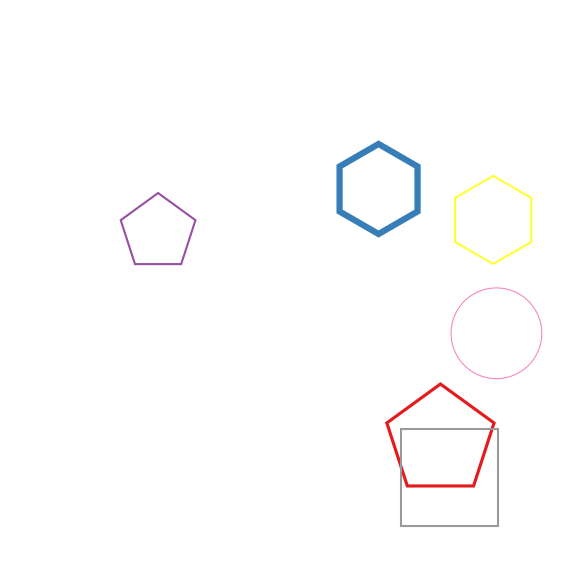[{"shape": "pentagon", "thickness": 1.5, "radius": 0.49, "center": [0.763, 0.237]}, {"shape": "hexagon", "thickness": 3, "radius": 0.39, "center": [0.656, 0.672]}, {"shape": "pentagon", "thickness": 1, "radius": 0.34, "center": [0.274, 0.597]}, {"shape": "hexagon", "thickness": 1, "radius": 0.38, "center": [0.854, 0.618]}, {"shape": "circle", "thickness": 0.5, "radius": 0.39, "center": [0.86, 0.422]}, {"shape": "square", "thickness": 1, "radius": 0.42, "center": [0.778, 0.172]}]